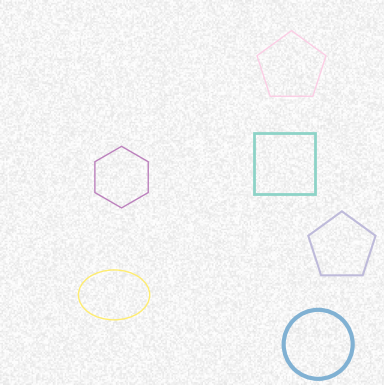[{"shape": "square", "thickness": 2, "radius": 0.39, "center": [0.738, 0.576]}, {"shape": "pentagon", "thickness": 1.5, "radius": 0.46, "center": [0.888, 0.359]}, {"shape": "circle", "thickness": 3, "radius": 0.45, "center": [0.826, 0.106]}, {"shape": "pentagon", "thickness": 1, "radius": 0.47, "center": [0.757, 0.826]}, {"shape": "hexagon", "thickness": 1, "radius": 0.4, "center": [0.316, 0.54]}, {"shape": "oval", "thickness": 1, "radius": 0.46, "center": [0.296, 0.234]}]